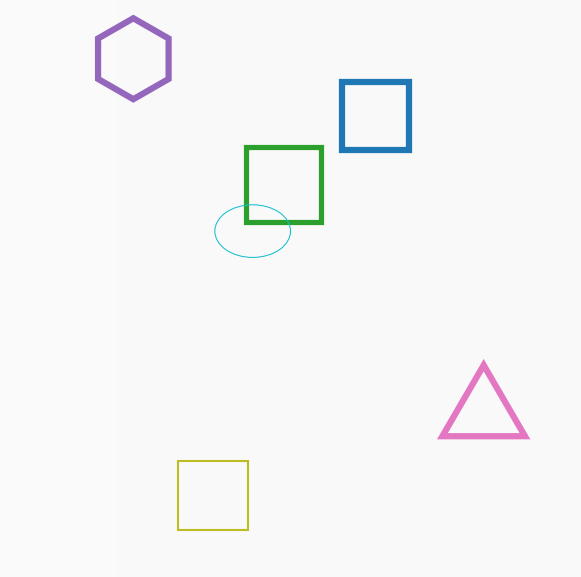[{"shape": "square", "thickness": 3, "radius": 0.29, "center": [0.646, 0.798]}, {"shape": "square", "thickness": 2.5, "radius": 0.32, "center": [0.487, 0.679]}, {"shape": "hexagon", "thickness": 3, "radius": 0.35, "center": [0.229, 0.897]}, {"shape": "triangle", "thickness": 3, "radius": 0.41, "center": [0.832, 0.285]}, {"shape": "square", "thickness": 1, "radius": 0.3, "center": [0.367, 0.142]}, {"shape": "oval", "thickness": 0.5, "radius": 0.33, "center": [0.435, 0.599]}]